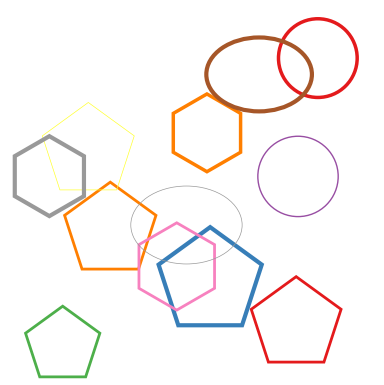[{"shape": "circle", "thickness": 2.5, "radius": 0.51, "center": [0.826, 0.849]}, {"shape": "pentagon", "thickness": 2, "radius": 0.61, "center": [0.769, 0.159]}, {"shape": "pentagon", "thickness": 3, "radius": 0.7, "center": [0.546, 0.269]}, {"shape": "pentagon", "thickness": 2, "radius": 0.51, "center": [0.163, 0.103]}, {"shape": "circle", "thickness": 1, "radius": 0.52, "center": [0.774, 0.542]}, {"shape": "hexagon", "thickness": 2.5, "radius": 0.5, "center": [0.538, 0.655]}, {"shape": "pentagon", "thickness": 2, "radius": 0.62, "center": [0.286, 0.402]}, {"shape": "pentagon", "thickness": 0.5, "radius": 0.63, "center": [0.229, 0.608]}, {"shape": "oval", "thickness": 3, "radius": 0.69, "center": [0.673, 0.807]}, {"shape": "hexagon", "thickness": 2, "radius": 0.57, "center": [0.459, 0.308]}, {"shape": "hexagon", "thickness": 3, "radius": 0.52, "center": [0.128, 0.542]}, {"shape": "oval", "thickness": 0.5, "radius": 0.72, "center": [0.484, 0.416]}]